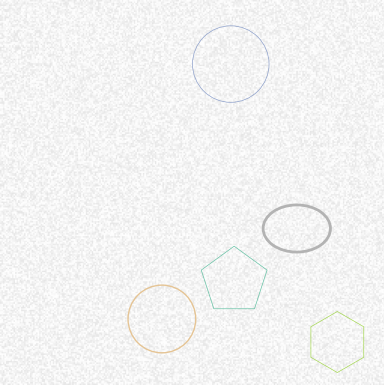[{"shape": "pentagon", "thickness": 0.5, "radius": 0.45, "center": [0.608, 0.271]}, {"shape": "circle", "thickness": 0.5, "radius": 0.5, "center": [0.599, 0.834]}, {"shape": "hexagon", "thickness": 0.5, "radius": 0.4, "center": [0.876, 0.112]}, {"shape": "circle", "thickness": 1, "radius": 0.44, "center": [0.42, 0.171]}, {"shape": "oval", "thickness": 2, "radius": 0.44, "center": [0.771, 0.406]}]